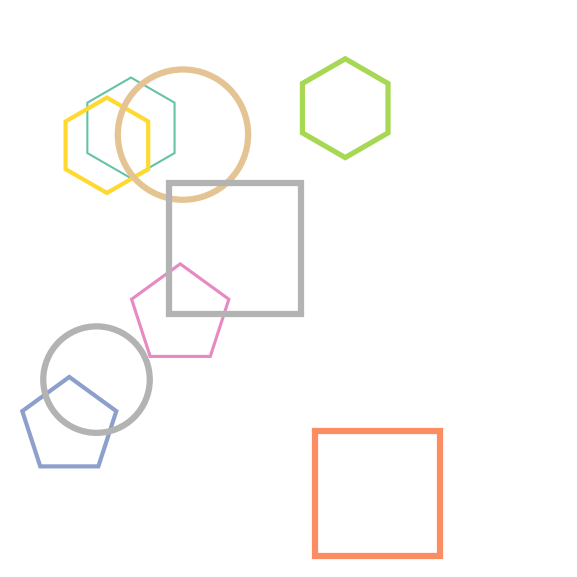[{"shape": "hexagon", "thickness": 1, "radius": 0.44, "center": [0.227, 0.778]}, {"shape": "square", "thickness": 3, "radius": 0.54, "center": [0.654, 0.144]}, {"shape": "pentagon", "thickness": 2, "radius": 0.43, "center": [0.12, 0.261]}, {"shape": "pentagon", "thickness": 1.5, "radius": 0.44, "center": [0.312, 0.454]}, {"shape": "hexagon", "thickness": 2.5, "radius": 0.43, "center": [0.598, 0.812]}, {"shape": "hexagon", "thickness": 2, "radius": 0.41, "center": [0.185, 0.748]}, {"shape": "circle", "thickness": 3, "radius": 0.56, "center": [0.317, 0.766]}, {"shape": "square", "thickness": 3, "radius": 0.57, "center": [0.407, 0.569]}, {"shape": "circle", "thickness": 3, "radius": 0.46, "center": [0.167, 0.342]}]